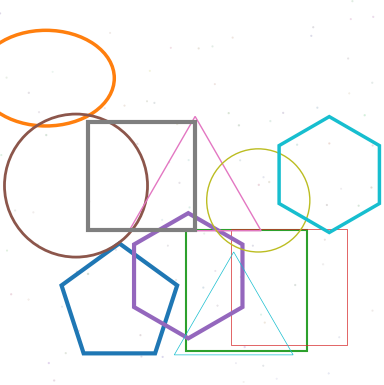[{"shape": "pentagon", "thickness": 3, "radius": 0.79, "center": [0.31, 0.21]}, {"shape": "oval", "thickness": 2.5, "radius": 0.89, "center": [0.119, 0.797]}, {"shape": "square", "thickness": 1.5, "radius": 0.78, "center": [0.64, 0.245]}, {"shape": "square", "thickness": 0.5, "radius": 0.75, "center": [0.751, 0.254]}, {"shape": "hexagon", "thickness": 3, "radius": 0.81, "center": [0.489, 0.284]}, {"shape": "circle", "thickness": 2, "radius": 0.93, "center": [0.197, 0.518]}, {"shape": "triangle", "thickness": 1, "radius": 0.99, "center": [0.507, 0.5]}, {"shape": "square", "thickness": 3, "radius": 0.7, "center": [0.368, 0.543]}, {"shape": "circle", "thickness": 1, "radius": 0.67, "center": [0.671, 0.479]}, {"shape": "hexagon", "thickness": 2.5, "radius": 0.75, "center": [0.855, 0.547]}, {"shape": "triangle", "thickness": 0.5, "radius": 0.89, "center": [0.607, 0.167]}]